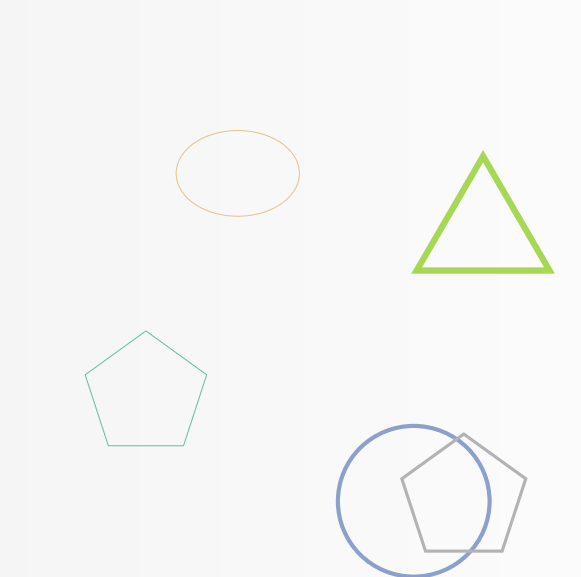[{"shape": "pentagon", "thickness": 0.5, "radius": 0.55, "center": [0.251, 0.316]}, {"shape": "circle", "thickness": 2, "radius": 0.65, "center": [0.712, 0.131]}, {"shape": "triangle", "thickness": 3, "radius": 0.66, "center": [0.831, 0.597]}, {"shape": "oval", "thickness": 0.5, "radius": 0.53, "center": [0.409, 0.699]}, {"shape": "pentagon", "thickness": 1.5, "radius": 0.56, "center": [0.798, 0.135]}]